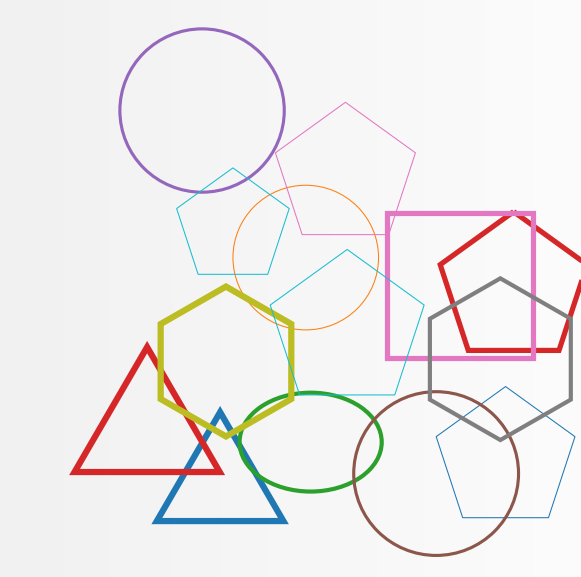[{"shape": "triangle", "thickness": 3, "radius": 0.63, "center": [0.379, 0.16]}, {"shape": "pentagon", "thickness": 0.5, "radius": 0.63, "center": [0.87, 0.204]}, {"shape": "circle", "thickness": 0.5, "radius": 0.63, "center": [0.526, 0.553]}, {"shape": "oval", "thickness": 2, "radius": 0.61, "center": [0.534, 0.234]}, {"shape": "pentagon", "thickness": 2.5, "radius": 0.66, "center": [0.884, 0.5]}, {"shape": "triangle", "thickness": 3, "radius": 0.72, "center": [0.253, 0.254]}, {"shape": "circle", "thickness": 1.5, "radius": 0.71, "center": [0.348, 0.808]}, {"shape": "circle", "thickness": 1.5, "radius": 0.71, "center": [0.75, 0.179]}, {"shape": "square", "thickness": 2.5, "radius": 0.63, "center": [0.792, 0.505]}, {"shape": "pentagon", "thickness": 0.5, "radius": 0.63, "center": [0.594, 0.695]}, {"shape": "hexagon", "thickness": 2, "radius": 0.7, "center": [0.861, 0.377]}, {"shape": "hexagon", "thickness": 3, "radius": 0.65, "center": [0.389, 0.373]}, {"shape": "pentagon", "thickness": 0.5, "radius": 0.7, "center": [0.597, 0.428]}, {"shape": "pentagon", "thickness": 0.5, "radius": 0.51, "center": [0.401, 0.607]}]